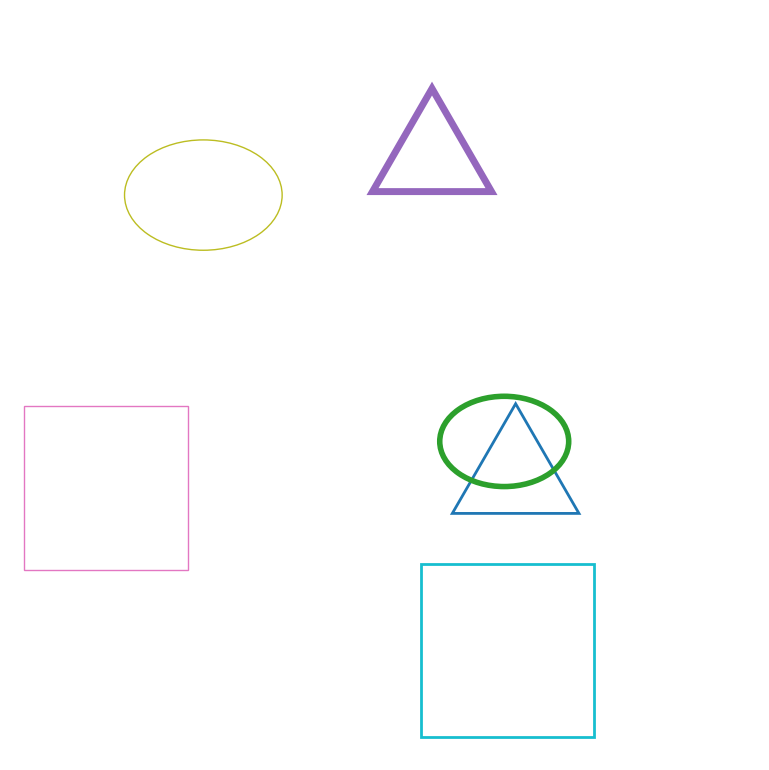[{"shape": "triangle", "thickness": 1, "radius": 0.47, "center": [0.67, 0.381]}, {"shape": "oval", "thickness": 2, "radius": 0.42, "center": [0.655, 0.427]}, {"shape": "triangle", "thickness": 2.5, "radius": 0.45, "center": [0.561, 0.796]}, {"shape": "square", "thickness": 0.5, "radius": 0.53, "center": [0.138, 0.366]}, {"shape": "oval", "thickness": 0.5, "radius": 0.51, "center": [0.264, 0.747]}, {"shape": "square", "thickness": 1, "radius": 0.56, "center": [0.659, 0.155]}]